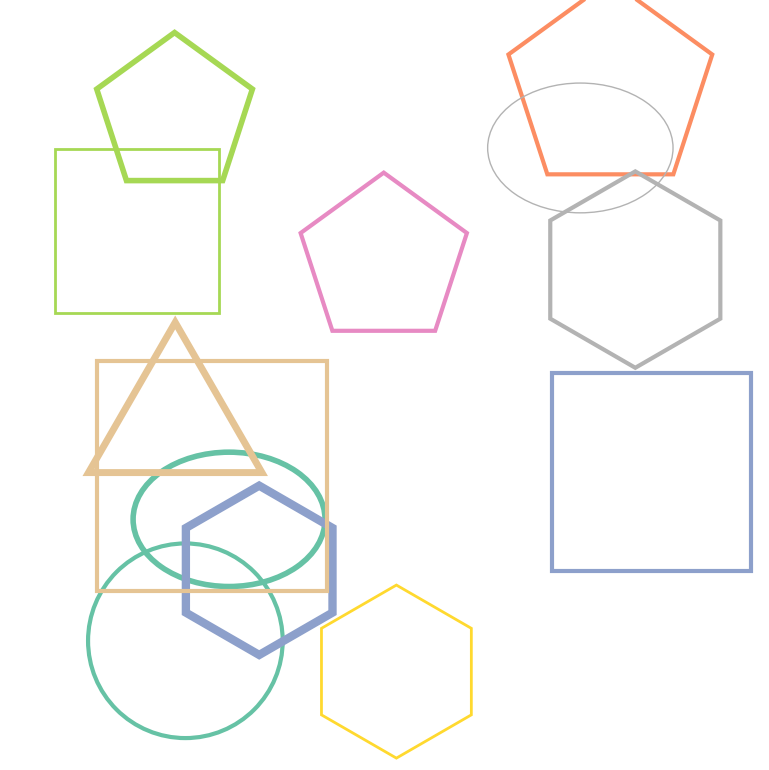[{"shape": "circle", "thickness": 1.5, "radius": 0.63, "center": [0.241, 0.168]}, {"shape": "oval", "thickness": 2, "radius": 0.62, "center": [0.297, 0.326]}, {"shape": "pentagon", "thickness": 1.5, "radius": 0.7, "center": [0.793, 0.886]}, {"shape": "square", "thickness": 1.5, "radius": 0.64, "center": [0.846, 0.387]}, {"shape": "hexagon", "thickness": 3, "radius": 0.55, "center": [0.337, 0.259]}, {"shape": "pentagon", "thickness": 1.5, "radius": 0.57, "center": [0.498, 0.662]}, {"shape": "pentagon", "thickness": 2, "radius": 0.53, "center": [0.227, 0.851]}, {"shape": "square", "thickness": 1, "radius": 0.53, "center": [0.178, 0.699]}, {"shape": "hexagon", "thickness": 1, "radius": 0.56, "center": [0.515, 0.128]}, {"shape": "triangle", "thickness": 2.5, "radius": 0.65, "center": [0.228, 0.451]}, {"shape": "square", "thickness": 1.5, "radius": 0.75, "center": [0.275, 0.382]}, {"shape": "hexagon", "thickness": 1.5, "radius": 0.64, "center": [0.825, 0.65]}, {"shape": "oval", "thickness": 0.5, "radius": 0.6, "center": [0.754, 0.808]}]